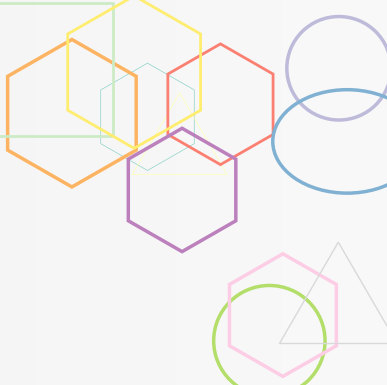[{"shape": "hexagon", "thickness": 0.5, "radius": 0.7, "center": [0.381, 0.697]}, {"shape": "triangle", "thickness": 0.5, "radius": 0.71, "center": [0.464, 0.617]}, {"shape": "circle", "thickness": 2.5, "radius": 0.67, "center": [0.875, 0.823]}, {"shape": "hexagon", "thickness": 2, "radius": 0.78, "center": [0.569, 0.729]}, {"shape": "oval", "thickness": 2.5, "radius": 0.96, "center": [0.896, 0.633]}, {"shape": "hexagon", "thickness": 2.5, "radius": 0.96, "center": [0.186, 0.706]}, {"shape": "circle", "thickness": 2.5, "radius": 0.72, "center": [0.695, 0.115]}, {"shape": "hexagon", "thickness": 2.5, "radius": 0.8, "center": [0.73, 0.182]}, {"shape": "triangle", "thickness": 1, "radius": 0.88, "center": [0.873, 0.195]}, {"shape": "hexagon", "thickness": 2.5, "radius": 0.8, "center": [0.47, 0.507]}, {"shape": "square", "thickness": 2, "radius": 0.86, "center": [0.119, 0.819]}, {"shape": "hexagon", "thickness": 2, "radius": 0.99, "center": [0.346, 0.813]}]